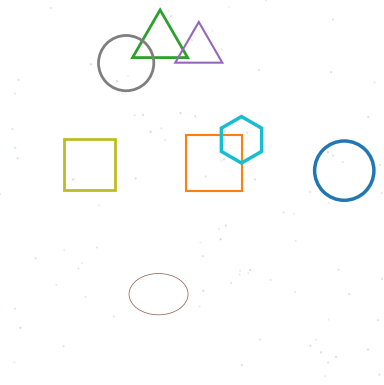[{"shape": "circle", "thickness": 2.5, "radius": 0.38, "center": [0.894, 0.557]}, {"shape": "square", "thickness": 1.5, "radius": 0.37, "center": [0.556, 0.577]}, {"shape": "triangle", "thickness": 2, "radius": 0.41, "center": [0.416, 0.892]}, {"shape": "triangle", "thickness": 1.5, "radius": 0.35, "center": [0.516, 0.872]}, {"shape": "oval", "thickness": 0.5, "radius": 0.38, "center": [0.412, 0.236]}, {"shape": "circle", "thickness": 2, "radius": 0.36, "center": [0.328, 0.836]}, {"shape": "square", "thickness": 2, "radius": 0.33, "center": [0.232, 0.572]}, {"shape": "hexagon", "thickness": 2.5, "radius": 0.3, "center": [0.627, 0.637]}]